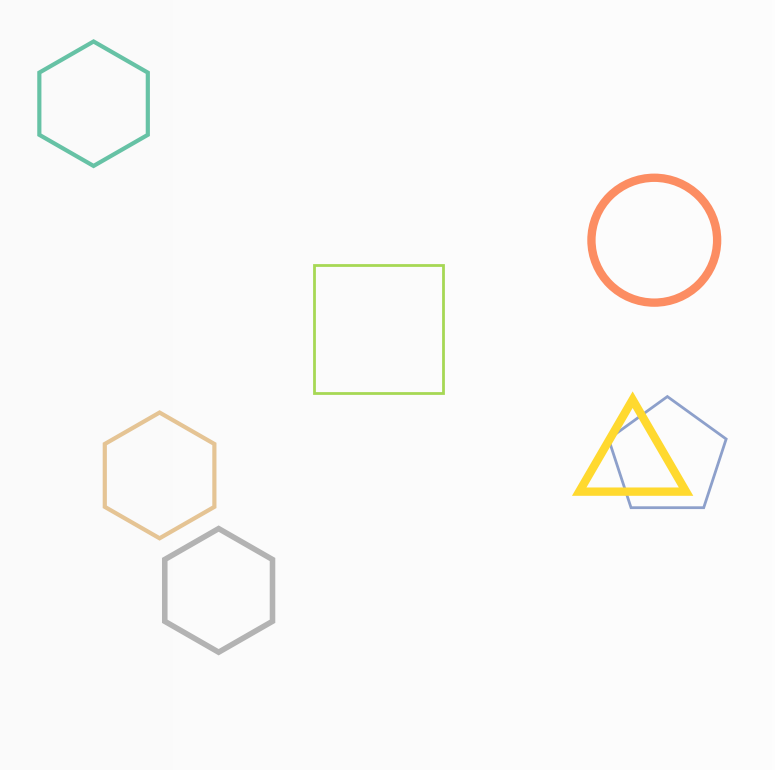[{"shape": "hexagon", "thickness": 1.5, "radius": 0.4, "center": [0.121, 0.865]}, {"shape": "circle", "thickness": 3, "radius": 0.41, "center": [0.844, 0.688]}, {"shape": "pentagon", "thickness": 1, "radius": 0.4, "center": [0.861, 0.405]}, {"shape": "square", "thickness": 1, "radius": 0.42, "center": [0.489, 0.573]}, {"shape": "triangle", "thickness": 3, "radius": 0.4, "center": [0.816, 0.401]}, {"shape": "hexagon", "thickness": 1.5, "radius": 0.41, "center": [0.206, 0.383]}, {"shape": "hexagon", "thickness": 2, "radius": 0.4, "center": [0.282, 0.233]}]